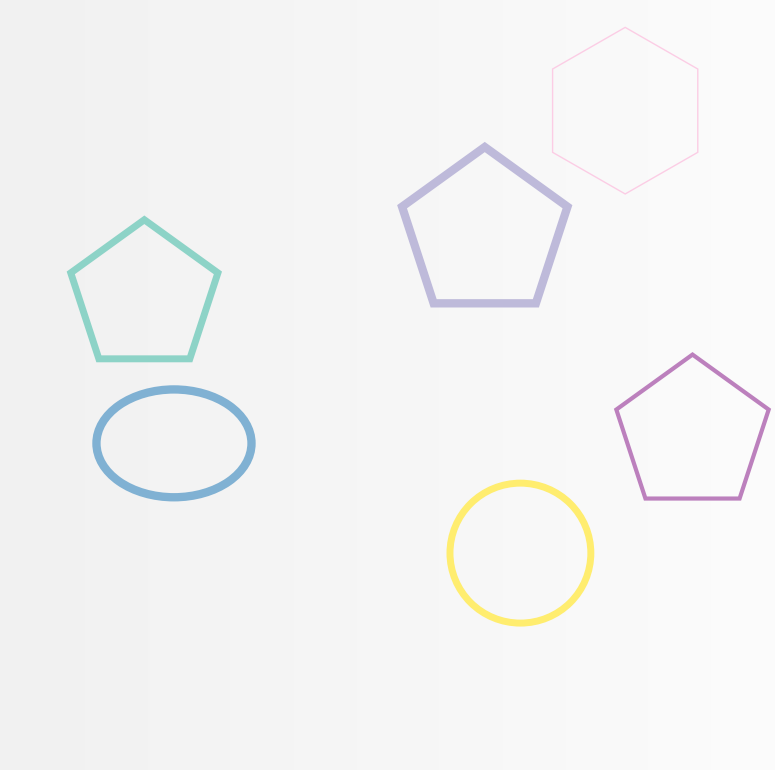[{"shape": "pentagon", "thickness": 2.5, "radius": 0.5, "center": [0.186, 0.615]}, {"shape": "pentagon", "thickness": 3, "radius": 0.56, "center": [0.626, 0.697]}, {"shape": "oval", "thickness": 3, "radius": 0.5, "center": [0.224, 0.424]}, {"shape": "hexagon", "thickness": 0.5, "radius": 0.54, "center": [0.807, 0.856]}, {"shape": "pentagon", "thickness": 1.5, "radius": 0.52, "center": [0.894, 0.436]}, {"shape": "circle", "thickness": 2.5, "radius": 0.45, "center": [0.671, 0.282]}]